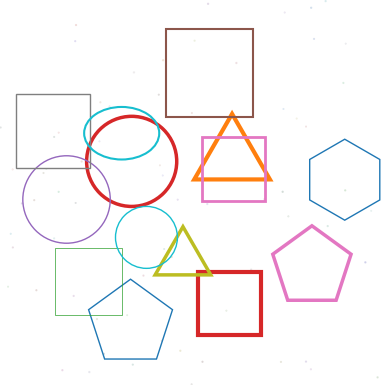[{"shape": "hexagon", "thickness": 1, "radius": 0.53, "center": [0.895, 0.533]}, {"shape": "pentagon", "thickness": 1, "radius": 0.57, "center": [0.339, 0.16]}, {"shape": "triangle", "thickness": 3, "radius": 0.57, "center": [0.603, 0.591]}, {"shape": "square", "thickness": 0.5, "radius": 0.43, "center": [0.23, 0.269]}, {"shape": "square", "thickness": 3, "radius": 0.41, "center": [0.596, 0.211]}, {"shape": "circle", "thickness": 2.5, "radius": 0.59, "center": [0.342, 0.581]}, {"shape": "circle", "thickness": 1, "radius": 0.57, "center": [0.173, 0.482]}, {"shape": "square", "thickness": 1.5, "radius": 0.57, "center": [0.544, 0.81]}, {"shape": "square", "thickness": 2, "radius": 0.41, "center": [0.606, 0.561]}, {"shape": "pentagon", "thickness": 2.5, "radius": 0.53, "center": [0.81, 0.307]}, {"shape": "square", "thickness": 1, "radius": 0.48, "center": [0.138, 0.66]}, {"shape": "triangle", "thickness": 2.5, "radius": 0.42, "center": [0.475, 0.328]}, {"shape": "circle", "thickness": 1, "radius": 0.4, "center": [0.38, 0.383]}, {"shape": "oval", "thickness": 1.5, "radius": 0.49, "center": [0.316, 0.654]}]